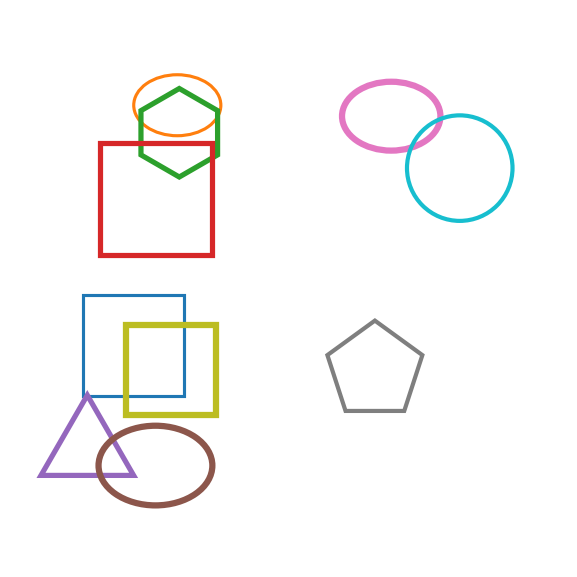[{"shape": "square", "thickness": 1.5, "radius": 0.44, "center": [0.231, 0.4]}, {"shape": "oval", "thickness": 1.5, "radius": 0.38, "center": [0.307, 0.817]}, {"shape": "hexagon", "thickness": 2.5, "radius": 0.38, "center": [0.31, 0.769]}, {"shape": "square", "thickness": 2.5, "radius": 0.48, "center": [0.27, 0.655]}, {"shape": "triangle", "thickness": 2.5, "radius": 0.46, "center": [0.151, 0.222]}, {"shape": "oval", "thickness": 3, "radius": 0.49, "center": [0.269, 0.193]}, {"shape": "oval", "thickness": 3, "radius": 0.43, "center": [0.677, 0.798]}, {"shape": "pentagon", "thickness": 2, "radius": 0.43, "center": [0.649, 0.357]}, {"shape": "square", "thickness": 3, "radius": 0.39, "center": [0.296, 0.358]}, {"shape": "circle", "thickness": 2, "radius": 0.46, "center": [0.796, 0.708]}]